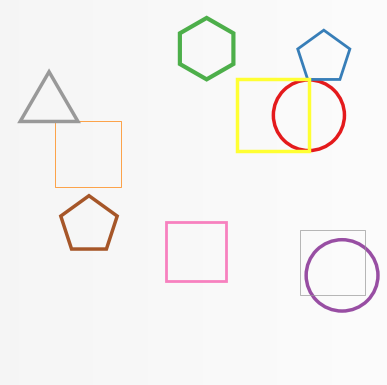[{"shape": "circle", "thickness": 2.5, "radius": 0.46, "center": [0.797, 0.701]}, {"shape": "pentagon", "thickness": 2, "radius": 0.35, "center": [0.836, 0.851]}, {"shape": "hexagon", "thickness": 3, "radius": 0.4, "center": [0.533, 0.874]}, {"shape": "circle", "thickness": 2.5, "radius": 0.46, "center": [0.883, 0.285]}, {"shape": "square", "thickness": 0.5, "radius": 0.43, "center": [0.227, 0.601]}, {"shape": "square", "thickness": 2.5, "radius": 0.47, "center": [0.704, 0.7]}, {"shape": "pentagon", "thickness": 2.5, "radius": 0.38, "center": [0.23, 0.415]}, {"shape": "square", "thickness": 2, "radius": 0.39, "center": [0.505, 0.346]}, {"shape": "square", "thickness": 0.5, "radius": 0.42, "center": [0.857, 0.318]}, {"shape": "triangle", "thickness": 2.5, "radius": 0.43, "center": [0.127, 0.728]}]